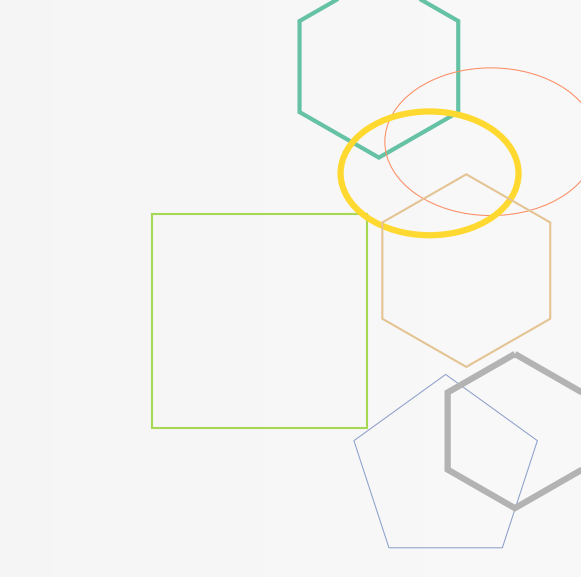[{"shape": "hexagon", "thickness": 2, "radius": 0.79, "center": [0.652, 0.884]}, {"shape": "oval", "thickness": 0.5, "radius": 0.91, "center": [0.845, 0.754]}, {"shape": "pentagon", "thickness": 0.5, "radius": 0.83, "center": [0.767, 0.185]}, {"shape": "square", "thickness": 1, "radius": 0.93, "center": [0.446, 0.443]}, {"shape": "oval", "thickness": 3, "radius": 0.77, "center": [0.739, 0.699]}, {"shape": "hexagon", "thickness": 1, "radius": 0.83, "center": [0.802, 0.531]}, {"shape": "hexagon", "thickness": 3, "radius": 0.67, "center": [0.886, 0.253]}]